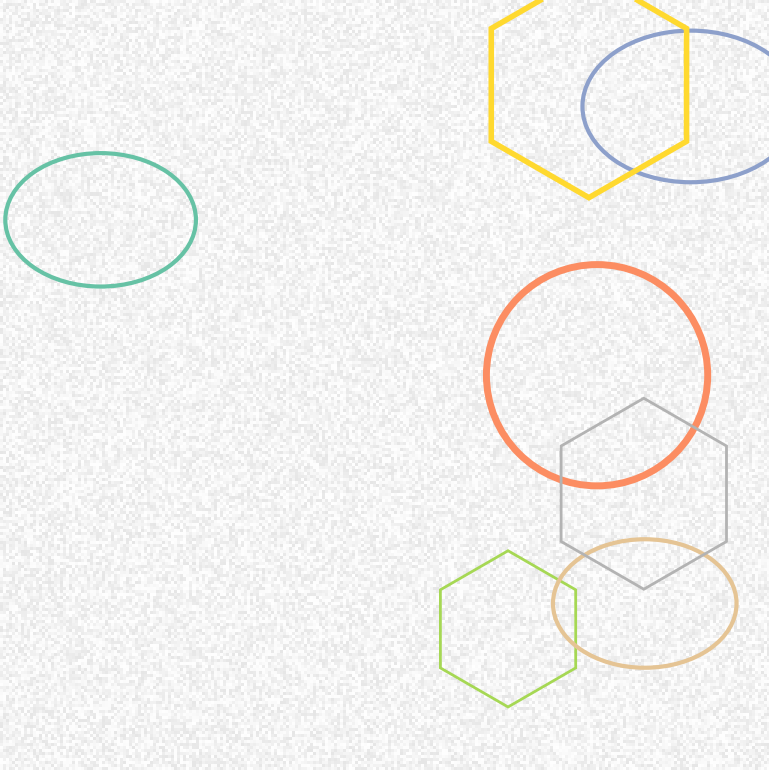[{"shape": "oval", "thickness": 1.5, "radius": 0.62, "center": [0.131, 0.715]}, {"shape": "circle", "thickness": 2.5, "radius": 0.72, "center": [0.775, 0.513]}, {"shape": "oval", "thickness": 1.5, "radius": 0.7, "center": [0.897, 0.862]}, {"shape": "hexagon", "thickness": 1, "radius": 0.51, "center": [0.66, 0.183]}, {"shape": "hexagon", "thickness": 2, "radius": 0.73, "center": [0.765, 0.89]}, {"shape": "oval", "thickness": 1.5, "radius": 0.6, "center": [0.837, 0.216]}, {"shape": "hexagon", "thickness": 1, "radius": 0.62, "center": [0.836, 0.359]}]